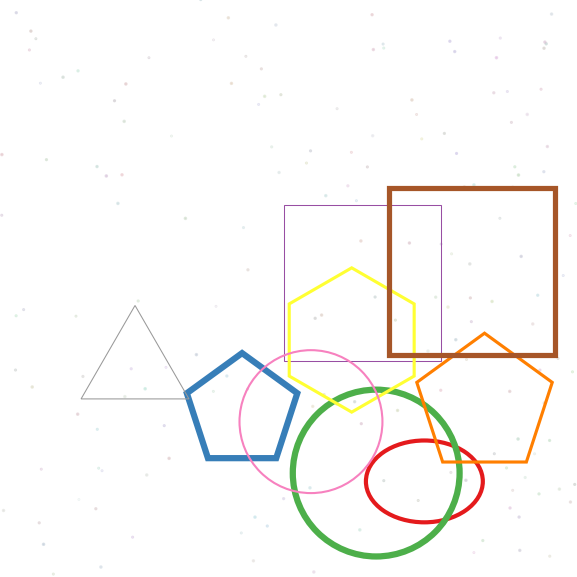[{"shape": "oval", "thickness": 2, "radius": 0.51, "center": [0.735, 0.166]}, {"shape": "pentagon", "thickness": 3, "radius": 0.5, "center": [0.419, 0.287]}, {"shape": "circle", "thickness": 3, "radius": 0.72, "center": [0.651, 0.18]}, {"shape": "square", "thickness": 0.5, "radius": 0.68, "center": [0.628, 0.509]}, {"shape": "pentagon", "thickness": 1.5, "radius": 0.62, "center": [0.839, 0.299]}, {"shape": "hexagon", "thickness": 1.5, "radius": 0.62, "center": [0.609, 0.41]}, {"shape": "square", "thickness": 2.5, "radius": 0.72, "center": [0.818, 0.529]}, {"shape": "circle", "thickness": 1, "radius": 0.62, "center": [0.538, 0.269]}, {"shape": "triangle", "thickness": 0.5, "radius": 0.54, "center": [0.234, 0.362]}]